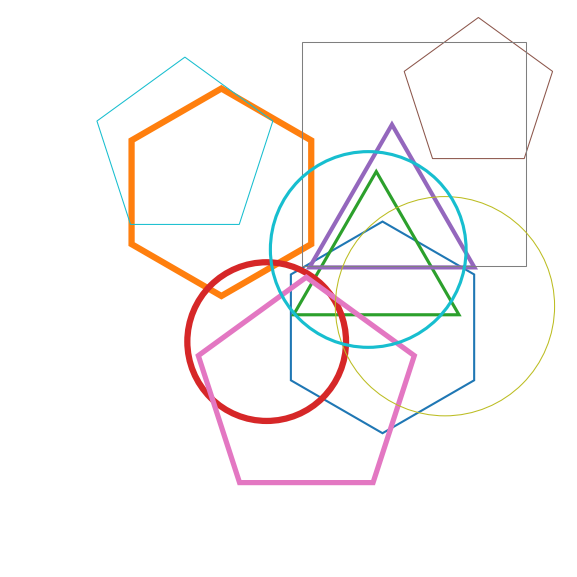[{"shape": "hexagon", "thickness": 1, "radius": 0.92, "center": [0.662, 0.432]}, {"shape": "hexagon", "thickness": 3, "radius": 0.9, "center": [0.383, 0.666]}, {"shape": "triangle", "thickness": 1.5, "radius": 0.83, "center": [0.652, 0.537]}, {"shape": "circle", "thickness": 3, "radius": 0.69, "center": [0.462, 0.408]}, {"shape": "triangle", "thickness": 2, "radius": 0.82, "center": [0.679, 0.619]}, {"shape": "pentagon", "thickness": 0.5, "radius": 0.68, "center": [0.828, 0.834]}, {"shape": "pentagon", "thickness": 2.5, "radius": 0.98, "center": [0.53, 0.323]}, {"shape": "square", "thickness": 0.5, "radius": 0.97, "center": [0.717, 0.732]}, {"shape": "circle", "thickness": 0.5, "radius": 0.95, "center": [0.77, 0.469]}, {"shape": "circle", "thickness": 1.5, "radius": 0.85, "center": [0.638, 0.567]}, {"shape": "pentagon", "thickness": 0.5, "radius": 0.8, "center": [0.32, 0.74]}]